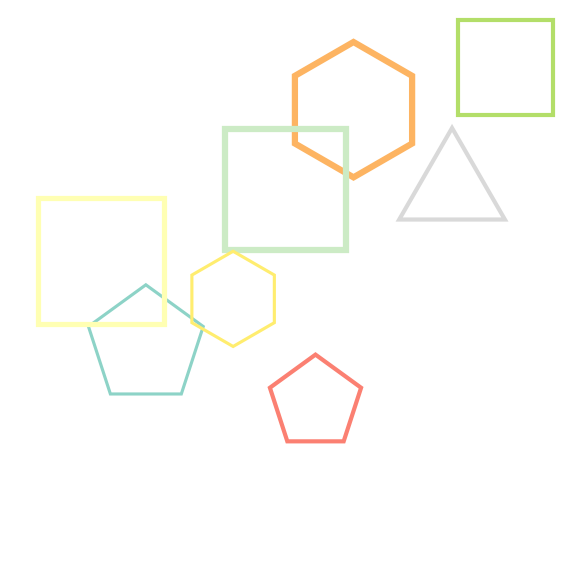[{"shape": "pentagon", "thickness": 1.5, "radius": 0.52, "center": [0.253, 0.401]}, {"shape": "square", "thickness": 2.5, "radius": 0.55, "center": [0.175, 0.547]}, {"shape": "pentagon", "thickness": 2, "radius": 0.42, "center": [0.546, 0.302]}, {"shape": "hexagon", "thickness": 3, "radius": 0.59, "center": [0.612, 0.809]}, {"shape": "square", "thickness": 2, "radius": 0.41, "center": [0.875, 0.883]}, {"shape": "triangle", "thickness": 2, "radius": 0.53, "center": [0.783, 0.672]}, {"shape": "square", "thickness": 3, "radius": 0.52, "center": [0.494, 0.671]}, {"shape": "hexagon", "thickness": 1.5, "radius": 0.41, "center": [0.404, 0.482]}]